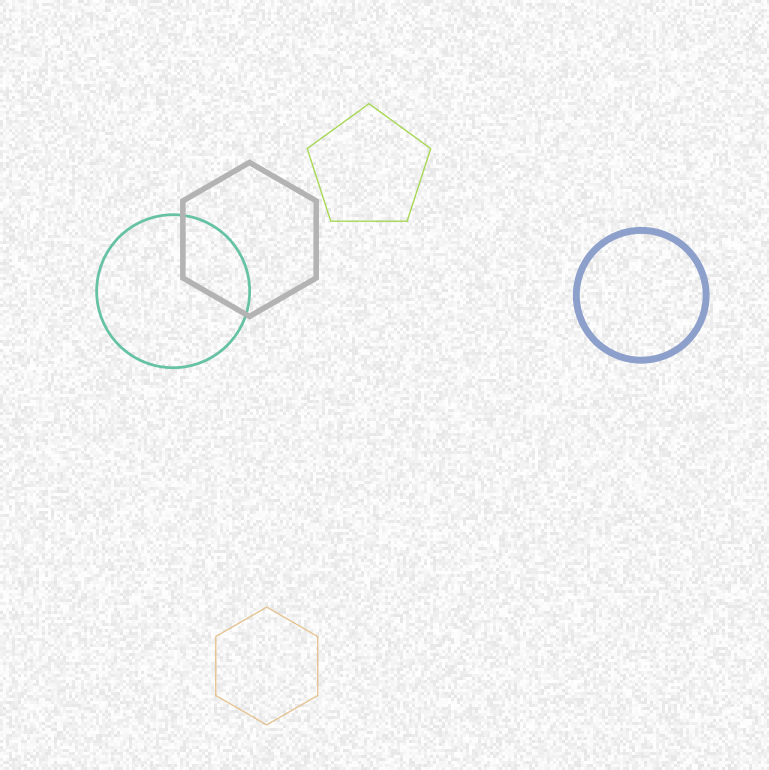[{"shape": "circle", "thickness": 1, "radius": 0.5, "center": [0.225, 0.622]}, {"shape": "circle", "thickness": 2.5, "radius": 0.42, "center": [0.833, 0.617]}, {"shape": "pentagon", "thickness": 0.5, "radius": 0.42, "center": [0.479, 0.781]}, {"shape": "hexagon", "thickness": 0.5, "radius": 0.38, "center": [0.346, 0.135]}, {"shape": "hexagon", "thickness": 2, "radius": 0.5, "center": [0.324, 0.689]}]